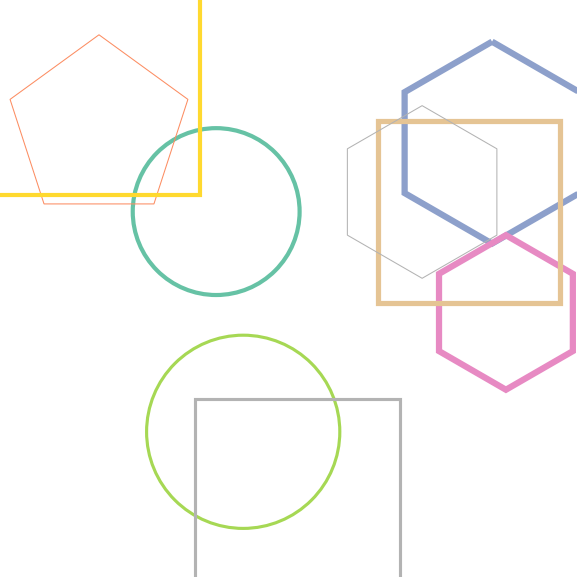[{"shape": "circle", "thickness": 2, "radius": 0.72, "center": [0.374, 0.633]}, {"shape": "pentagon", "thickness": 0.5, "radius": 0.81, "center": [0.171, 0.777]}, {"shape": "hexagon", "thickness": 3, "radius": 0.87, "center": [0.852, 0.752]}, {"shape": "hexagon", "thickness": 3, "radius": 0.67, "center": [0.876, 0.458]}, {"shape": "circle", "thickness": 1.5, "radius": 0.84, "center": [0.421, 0.251]}, {"shape": "square", "thickness": 2, "radius": 0.9, "center": [0.165, 0.843]}, {"shape": "square", "thickness": 2.5, "radius": 0.79, "center": [0.812, 0.632]}, {"shape": "square", "thickness": 1.5, "radius": 0.89, "center": [0.515, 0.13]}, {"shape": "hexagon", "thickness": 0.5, "radius": 0.75, "center": [0.731, 0.667]}]